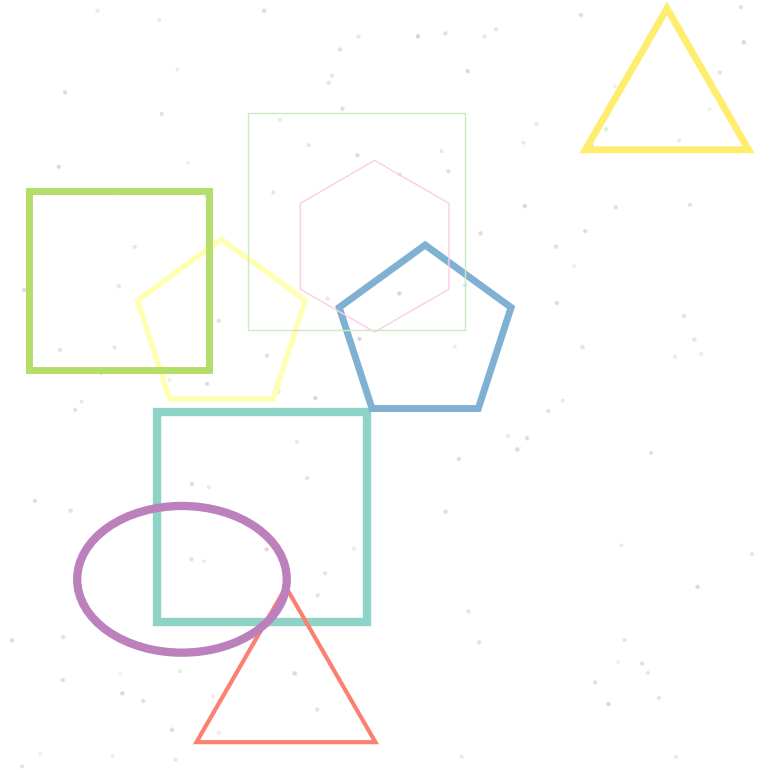[{"shape": "square", "thickness": 3, "radius": 0.68, "center": [0.341, 0.328]}, {"shape": "pentagon", "thickness": 2, "radius": 0.57, "center": [0.287, 0.575]}, {"shape": "triangle", "thickness": 1.5, "radius": 0.67, "center": [0.371, 0.103]}, {"shape": "pentagon", "thickness": 2.5, "radius": 0.59, "center": [0.552, 0.564]}, {"shape": "square", "thickness": 2.5, "radius": 0.58, "center": [0.155, 0.636]}, {"shape": "hexagon", "thickness": 0.5, "radius": 0.56, "center": [0.487, 0.68]}, {"shape": "oval", "thickness": 3, "radius": 0.68, "center": [0.236, 0.248]}, {"shape": "square", "thickness": 0.5, "radius": 0.7, "center": [0.463, 0.712]}, {"shape": "triangle", "thickness": 2.5, "radius": 0.61, "center": [0.866, 0.867]}]